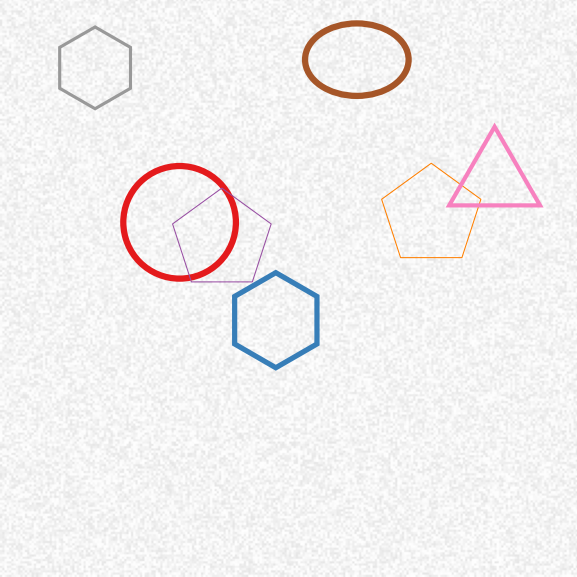[{"shape": "circle", "thickness": 3, "radius": 0.49, "center": [0.311, 0.614]}, {"shape": "hexagon", "thickness": 2.5, "radius": 0.41, "center": [0.478, 0.445]}, {"shape": "pentagon", "thickness": 0.5, "radius": 0.45, "center": [0.384, 0.584]}, {"shape": "pentagon", "thickness": 0.5, "radius": 0.45, "center": [0.747, 0.626]}, {"shape": "oval", "thickness": 3, "radius": 0.45, "center": [0.618, 0.896]}, {"shape": "triangle", "thickness": 2, "radius": 0.45, "center": [0.856, 0.689]}, {"shape": "hexagon", "thickness": 1.5, "radius": 0.35, "center": [0.165, 0.882]}]